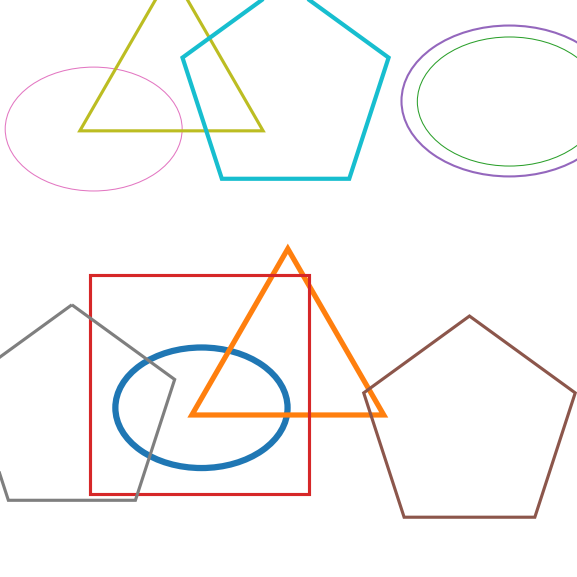[{"shape": "oval", "thickness": 3, "radius": 0.75, "center": [0.349, 0.293]}, {"shape": "triangle", "thickness": 2.5, "radius": 0.96, "center": [0.498, 0.376]}, {"shape": "oval", "thickness": 0.5, "radius": 0.8, "center": [0.882, 0.823]}, {"shape": "square", "thickness": 1.5, "radius": 0.95, "center": [0.346, 0.333]}, {"shape": "oval", "thickness": 1, "radius": 0.93, "center": [0.882, 0.824]}, {"shape": "pentagon", "thickness": 1.5, "radius": 0.96, "center": [0.813, 0.259]}, {"shape": "oval", "thickness": 0.5, "radius": 0.77, "center": [0.162, 0.776]}, {"shape": "pentagon", "thickness": 1.5, "radius": 0.94, "center": [0.124, 0.284]}, {"shape": "triangle", "thickness": 1.5, "radius": 0.92, "center": [0.297, 0.864]}, {"shape": "pentagon", "thickness": 2, "radius": 0.94, "center": [0.494, 0.841]}]